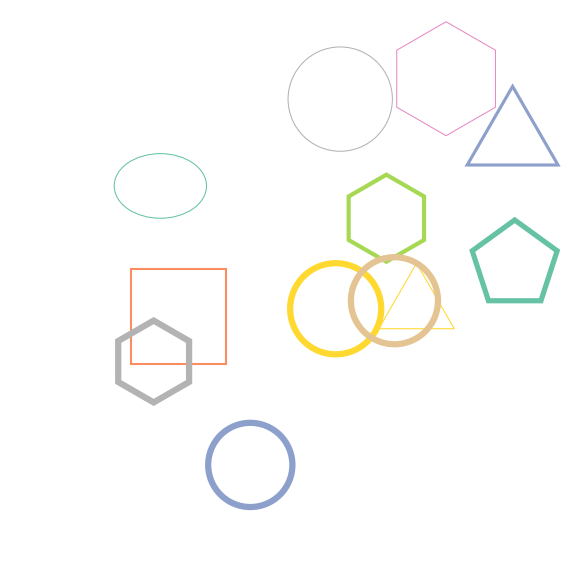[{"shape": "pentagon", "thickness": 2.5, "radius": 0.39, "center": [0.891, 0.541]}, {"shape": "oval", "thickness": 0.5, "radius": 0.4, "center": [0.278, 0.677]}, {"shape": "square", "thickness": 1, "radius": 0.41, "center": [0.309, 0.45]}, {"shape": "triangle", "thickness": 1.5, "radius": 0.45, "center": [0.888, 0.759]}, {"shape": "circle", "thickness": 3, "radius": 0.36, "center": [0.433, 0.194]}, {"shape": "hexagon", "thickness": 0.5, "radius": 0.49, "center": [0.772, 0.863]}, {"shape": "hexagon", "thickness": 2, "radius": 0.38, "center": [0.669, 0.621]}, {"shape": "circle", "thickness": 3, "radius": 0.39, "center": [0.581, 0.465]}, {"shape": "triangle", "thickness": 0.5, "radius": 0.38, "center": [0.721, 0.468]}, {"shape": "circle", "thickness": 3, "radius": 0.38, "center": [0.683, 0.478]}, {"shape": "hexagon", "thickness": 3, "radius": 0.35, "center": [0.266, 0.373]}, {"shape": "circle", "thickness": 0.5, "radius": 0.45, "center": [0.589, 0.828]}]